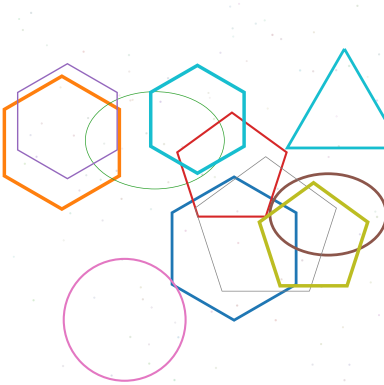[{"shape": "hexagon", "thickness": 2, "radius": 0.93, "center": [0.608, 0.354]}, {"shape": "hexagon", "thickness": 2.5, "radius": 0.86, "center": [0.161, 0.63]}, {"shape": "oval", "thickness": 0.5, "radius": 0.9, "center": [0.402, 0.636]}, {"shape": "pentagon", "thickness": 1.5, "radius": 0.75, "center": [0.602, 0.558]}, {"shape": "hexagon", "thickness": 1, "radius": 0.75, "center": [0.175, 0.685]}, {"shape": "oval", "thickness": 2, "radius": 0.76, "center": [0.852, 0.443]}, {"shape": "circle", "thickness": 1.5, "radius": 0.79, "center": [0.324, 0.169]}, {"shape": "pentagon", "thickness": 0.5, "radius": 0.97, "center": [0.69, 0.4]}, {"shape": "pentagon", "thickness": 2.5, "radius": 0.74, "center": [0.814, 0.377]}, {"shape": "triangle", "thickness": 2, "radius": 0.86, "center": [0.895, 0.701]}, {"shape": "hexagon", "thickness": 2.5, "radius": 0.7, "center": [0.513, 0.69]}]